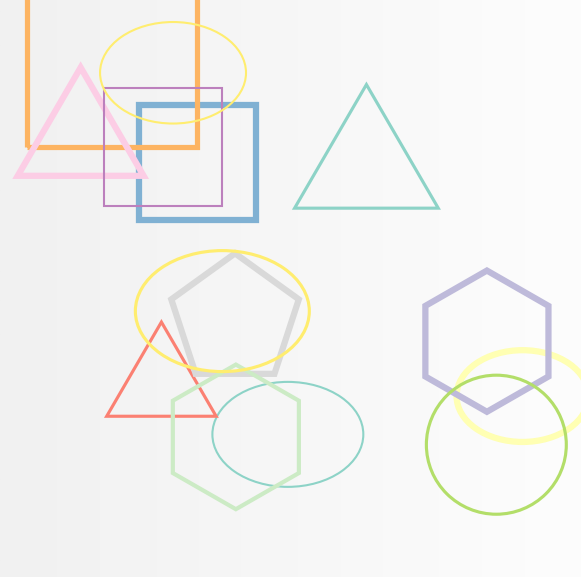[{"shape": "triangle", "thickness": 1.5, "radius": 0.71, "center": [0.63, 0.71]}, {"shape": "oval", "thickness": 1, "radius": 0.65, "center": [0.495, 0.247]}, {"shape": "oval", "thickness": 3, "radius": 0.57, "center": [0.899, 0.313]}, {"shape": "hexagon", "thickness": 3, "radius": 0.61, "center": [0.838, 0.408]}, {"shape": "triangle", "thickness": 1.5, "radius": 0.54, "center": [0.278, 0.333]}, {"shape": "square", "thickness": 3, "radius": 0.5, "center": [0.339, 0.717]}, {"shape": "square", "thickness": 2.5, "radius": 0.73, "center": [0.193, 0.892]}, {"shape": "circle", "thickness": 1.5, "radius": 0.6, "center": [0.854, 0.229]}, {"shape": "triangle", "thickness": 3, "radius": 0.63, "center": [0.139, 0.757]}, {"shape": "pentagon", "thickness": 3, "radius": 0.58, "center": [0.404, 0.445]}, {"shape": "square", "thickness": 1, "radius": 0.51, "center": [0.281, 0.744]}, {"shape": "hexagon", "thickness": 2, "radius": 0.63, "center": [0.406, 0.243]}, {"shape": "oval", "thickness": 1, "radius": 0.63, "center": [0.298, 0.873]}, {"shape": "oval", "thickness": 1.5, "radius": 0.75, "center": [0.383, 0.46]}]